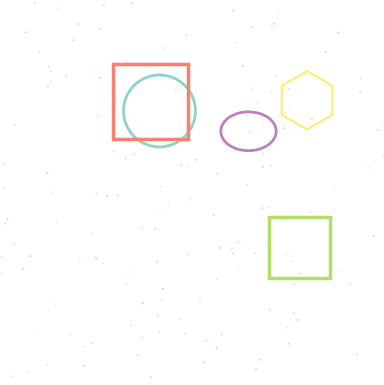[{"shape": "circle", "thickness": 2, "radius": 0.47, "center": [0.414, 0.712]}, {"shape": "square", "thickness": 2.5, "radius": 0.48, "center": [0.391, 0.737]}, {"shape": "square", "thickness": 2.5, "radius": 0.39, "center": [0.779, 0.357]}, {"shape": "oval", "thickness": 2, "radius": 0.36, "center": [0.645, 0.659]}, {"shape": "hexagon", "thickness": 1.5, "radius": 0.38, "center": [0.797, 0.739]}]